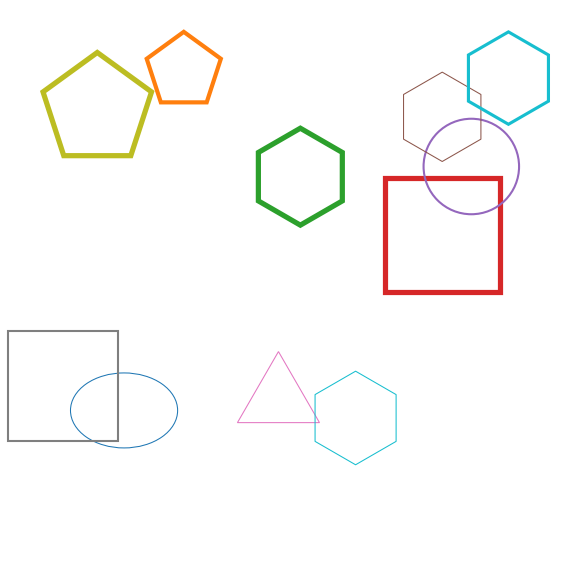[{"shape": "oval", "thickness": 0.5, "radius": 0.46, "center": [0.215, 0.288]}, {"shape": "pentagon", "thickness": 2, "radius": 0.34, "center": [0.318, 0.876]}, {"shape": "hexagon", "thickness": 2.5, "radius": 0.42, "center": [0.52, 0.693]}, {"shape": "square", "thickness": 2.5, "radius": 0.5, "center": [0.767, 0.592]}, {"shape": "circle", "thickness": 1, "radius": 0.41, "center": [0.816, 0.711]}, {"shape": "hexagon", "thickness": 0.5, "radius": 0.39, "center": [0.766, 0.797]}, {"shape": "triangle", "thickness": 0.5, "radius": 0.41, "center": [0.482, 0.308]}, {"shape": "square", "thickness": 1, "radius": 0.48, "center": [0.109, 0.331]}, {"shape": "pentagon", "thickness": 2.5, "radius": 0.49, "center": [0.168, 0.809]}, {"shape": "hexagon", "thickness": 1.5, "radius": 0.4, "center": [0.88, 0.864]}, {"shape": "hexagon", "thickness": 0.5, "radius": 0.41, "center": [0.616, 0.275]}]